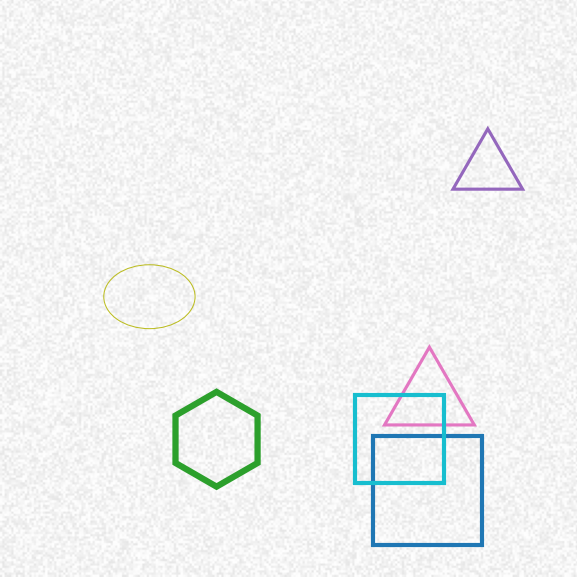[{"shape": "square", "thickness": 2, "radius": 0.47, "center": [0.74, 0.15]}, {"shape": "hexagon", "thickness": 3, "radius": 0.41, "center": [0.375, 0.239]}, {"shape": "triangle", "thickness": 1.5, "radius": 0.35, "center": [0.845, 0.706]}, {"shape": "triangle", "thickness": 1.5, "radius": 0.45, "center": [0.744, 0.308]}, {"shape": "oval", "thickness": 0.5, "radius": 0.4, "center": [0.259, 0.485]}, {"shape": "square", "thickness": 2, "radius": 0.38, "center": [0.691, 0.239]}]